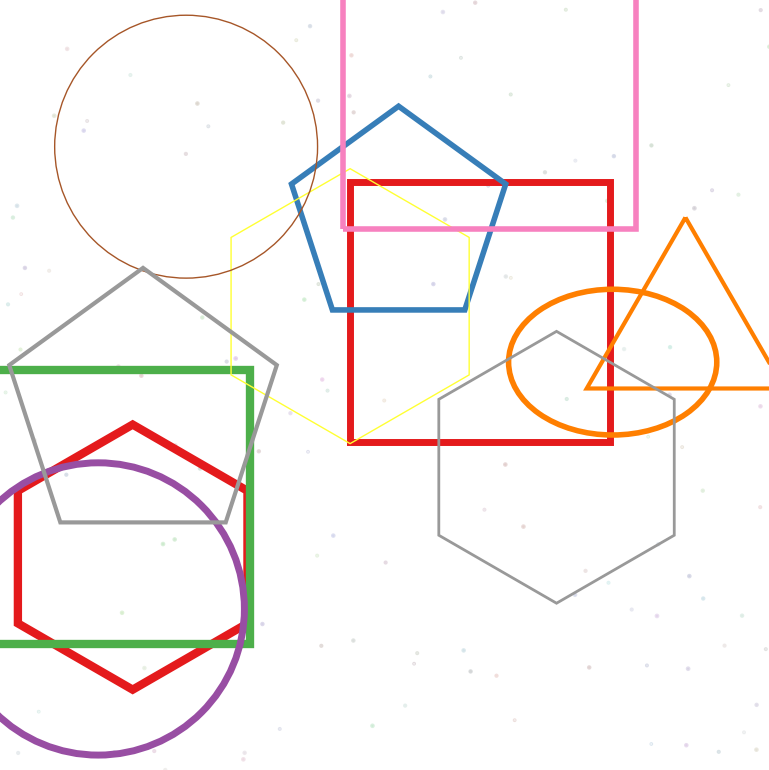[{"shape": "square", "thickness": 2.5, "radius": 0.84, "center": [0.624, 0.595]}, {"shape": "hexagon", "thickness": 3, "radius": 0.86, "center": [0.172, 0.276]}, {"shape": "pentagon", "thickness": 2, "radius": 0.73, "center": [0.518, 0.716]}, {"shape": "square", "thickness": 3, "radius": 0.89, "center": [0.147, 0.342]}, {"shape": "circle", "thickness": 2.5, "radius": 0.95, "center": [0.128, 0.209]}, {"shape": "oval", "thickness": 2, "radius": 0.68, "center": [0.796, 0.53]}, {"shape": "triangle", "thickness": 1.5, "radius": 0.74, "center": [0.89, 0.569]}, {"shape": "hexagon", "thickness": 0.5, "radius": 0.89, "center": [0.455, 0.602]}, {"shape": "circle", "thickness": 0.5, "radius": 0.85, "center": [0.242, 0.81]}, {"shape": "square", "thickness": 2, "radius": 0.95, "center": [0.636, 0.893]}, {"shape": "pentagon", "thickness": 1.5, "radius": 0.91, "center": [0.186, 0.469]}, {"shape": "hexagon", "thickness": 1, "radius": 0.88, "center": [0.723, 0.393]}]